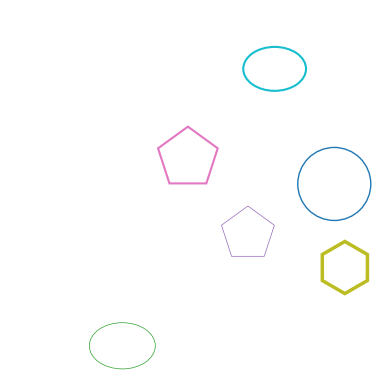[{"shape": "circle", "thickness": 1, "radius": 0.47, "center": [0.868, 0.522]}, {"shape": "oval", "thickness": 0.5, "radius": 0.43, "center": [0.318, 0.102]}, {"shape": "pentagon", "thickness": 0.5, "radius": 0.36, "center": [0.644, 0.393]}, {"shape": "pentagon", "thickness": 1.5, "radius": 0.41, "center": [0.488, 0.59]}, {"shape": "hexagon", "thickness": 2.5, "radius": 0.34, "center": [0.896, 0.305]}, {"shape": "oval", "thickness": 1.5, "radius": 0.41, "center": [0.713, 0.821]}]